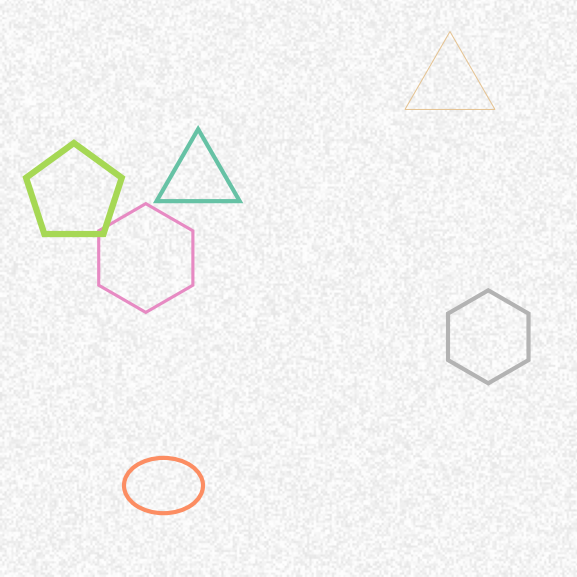[{"shape": "triangle", "thickness": 2, "radius": 0.42, "center": [0.343, 0.692]}, {"shape": "oval", "thickness": 2, "radius": 0.34, "center": [0.283, 0.158]}, {"shape": "hexagon", "thickness": 1.5, "radius": 0.47, "center": [0.252, 0.552]}, {"shape": "pentagon", "thickness": 3, "radius": 0.44, "center": [0.128, 0.664]}, {"shape": "triangle", "thickness": 0.5, "radius": 0.45, "center": [0.779, 0.855]}, {"shape": "hexagon", "thickness": 2, "radius": 0.4, "center": [0.845, 0.416]}]